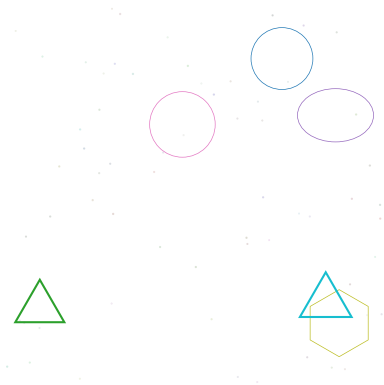[{"shape": "circle", "thickness": 0.5, "radius": 0.4, "center": [0.732, 0.848]}, {"shape": "triangle", "thickness": 1.5, "radius": 0.37, "center": [0.103, 0.2]}, {"shape": "oval", "thickness": 0.5, "radius": 0.49, "center": [0.871, 0.701]}, {"shape": "circle", "thickness": 0.5, "radius": 0.43, "center": [0.474, 0.677]}, {"shape": "hexagon", "thickness": 0.5, "radius": 0.44, "center": [0.881, 0.161]}, {"shape": "triangle", "thickness": 1.5, "radius": 0.39, "center": [0.846, 0.215]}]